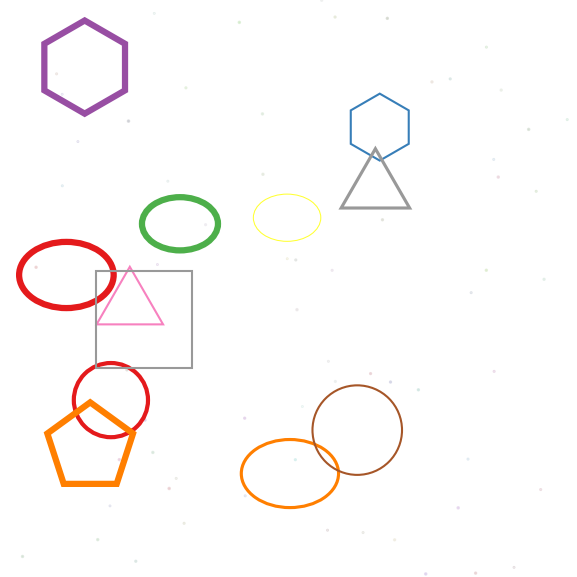[{"shape": "circle", "thickness": 2, "radius": 0.32, "center": [0.192, 0.306]}, {"shape": "oval", "thickness": 3, "radius": 0.41, "center": [0.115, 0.523]}, {"shape": "hexagon", "thickness": 1, "radius": 0.29, "center": [0.658, 0.779]}, {"shape": "oval", "thickness": 3, "radius": 0.33, "center": [0.312, 0.612]}, {"shape": "hexagon", "thickness": 3, "radius": 0.4, "center": [0.147, 0.883]}, {"shape": "oval", "thickness": 1.5, "radius": 0.42, "center": [0.502, 0.179]}, {"shape": "pentagon", "thickness": 3, "radius": 0.39, "center": [0.156, 0.224]}, {"shape": "oval", "thickness": 0.5, "radius": 0.29, "center": [0.497, 0.622]}, {"shape": "circle", "thickness": 1, "radius": 0.39, "center": [0.619, 0.254]}, {"shape": "triangle", "thickness": 1, "radius": 0.33, "center": [0.225, 0.471]}, {"shape": "square", "thickness": 1, "radius": 0.42, "center": [0.249, 0.446]}, {"shape": "triangle", "thickness": 1.5, "radius": 0.34, "center": [0.65, 0.673]}]